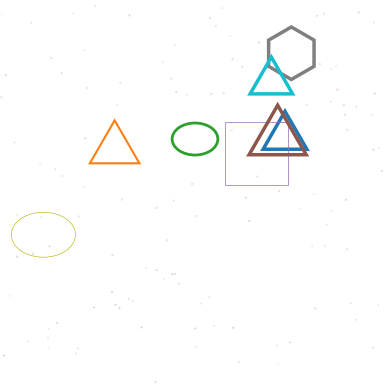[{"shape": "triangle", "thickness": 2.5, "radius": 0.33, "center": [0.74, 0.645]}, {"shape": "triangle", "thickness": 1.5, "radius": 0.37, "center": [0.298, 0.613]}, {"shape": "oval", "thickness": 2, "radius": 0.3, "center": [0.506, 0.639]}, {"shape": "square", "thickness": 0.5, "radius": 0.41, "center": [0.665, 0.601]}, {"shape": "triangle", "thickness": 2.5, "radius": 0.43, "center": [0.721, 0.641]}, {"shape": "hexagon", "thickness": 2.5, "radius": 0.34, "center": [0.757, 0.862]}, {"shape": "oval", "thickness": 0.5, "radius": 0.42, "center": [0.113, 0.39]}, {"shape": "triangle", "thickness": 2.5, "radius": 0.32, "center": [0.705, 0.788]}]